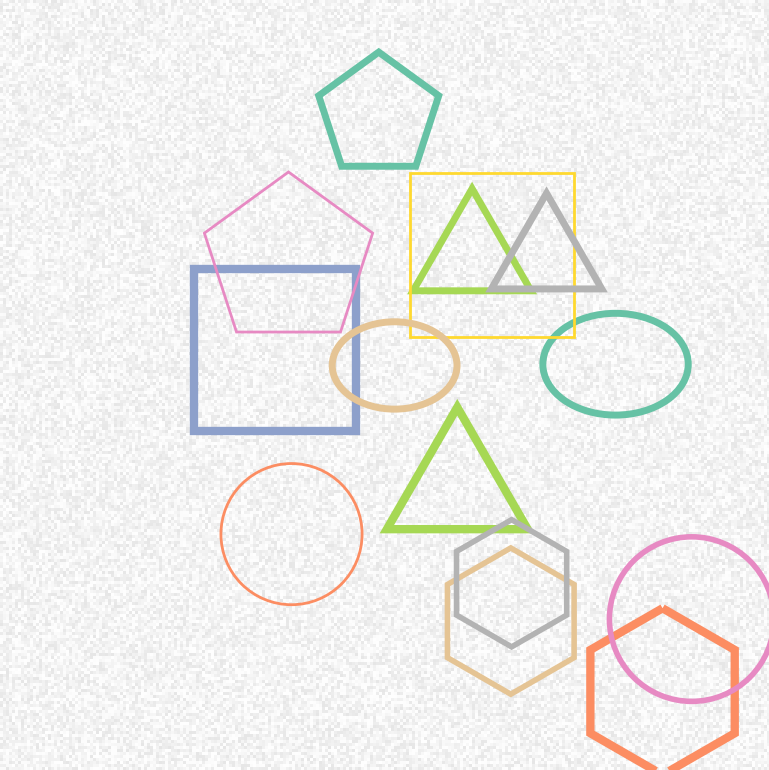[{"shape": "pentagon", "thickness": 2.5, "radius": 0.41, "center": [0.492, 0.85]}, {"shape": "oval", "thickness": 2.5, "radius": 0.47, "center": [0.799, 0.527]}, {"shape": "circle", "thickness": 1, "radius": 0.46, "center": [0.379, 0.306]}, {"shape": "hexagon", "thickness": 3, "radius": 0.54, "center": [0.86, 0.102]}, {"shape": "square", "thickness": 3, "radius": 0.53, "center": [0.357, 0.545]}, {"shape": "pentagon", "thickness": 1, "radius": 0.57, "center": [0.375, 0.662]}, {"shape": "circle", "thickness": 2, "radius": 0.53, "center": [0.898, 0.196]}, {"shape": "triangle", "thickness": 3, "radius": 0.53, "center": [0.594, 0.366]}, {"shape": "triangle", "thickness": 2.5, "radius": 0.44, "center": [0.613, 0.667]}, {"shape": "square", "thickness": 1, "radius": 0.53, "center": [0.639, 0.669]}, {"shape": "hexagon", "thickness": 2, "radius": 0.47, "center": [0.663, 0.193]}, {"shape": "oval", "thickness": 2.5, "radius": 0.41, "center": [0.512, 0.525]}, {"shape": "hexagon", "thickness": 2, "radius": 0.41, "center": [0.664, 0.243]}, {"shape": "triangle", "thickness": 2.5, "radius": 0.41, "center": [0.71, 0.666]}]